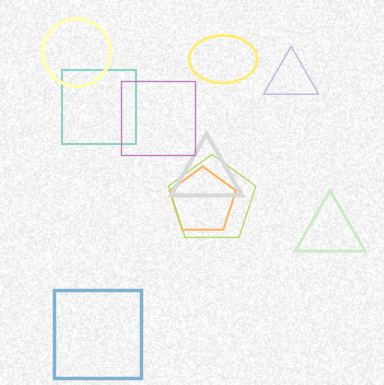[{"shape": "square", "thickness": 1.5, "radius": 0.48, "center": [0.258, 0.722]}, {"shape": "circle", "thickness": 2.5, "radius": 0.44, "center": [0.199, 0.864]}, {"shape": "triangle", "thickness": 1, "radius": 0.41, "center": [0.756, 0.797]}, {"shape": "square", "thickness": 2.5, "radius": 0.57, "center": [0.253, 0.132]}, {"shape": "pentagon", "thickness": 1.5, "radius": 0.45, "center": [0.527, 0.477]}, {"shape": "pentagon", "thickness": 1, "radius": 0.6, "center": [0.551, 0.48]}, {"shape": "triangle", "thickness": 3, "radius": 0.53, "center": [0.536, 0.546]}, {"shape": "square", "thickness": 1, "radius": 0.48, "center": [0.409, 0.693]}, {"shape": "triangle", "thickness": 2, "radius": 0.53, "center": [0.857, 0.4]}, {"shape": "oval", "thickness": 2, "radius": 0.44, "center": [0.579, 0.846]}]